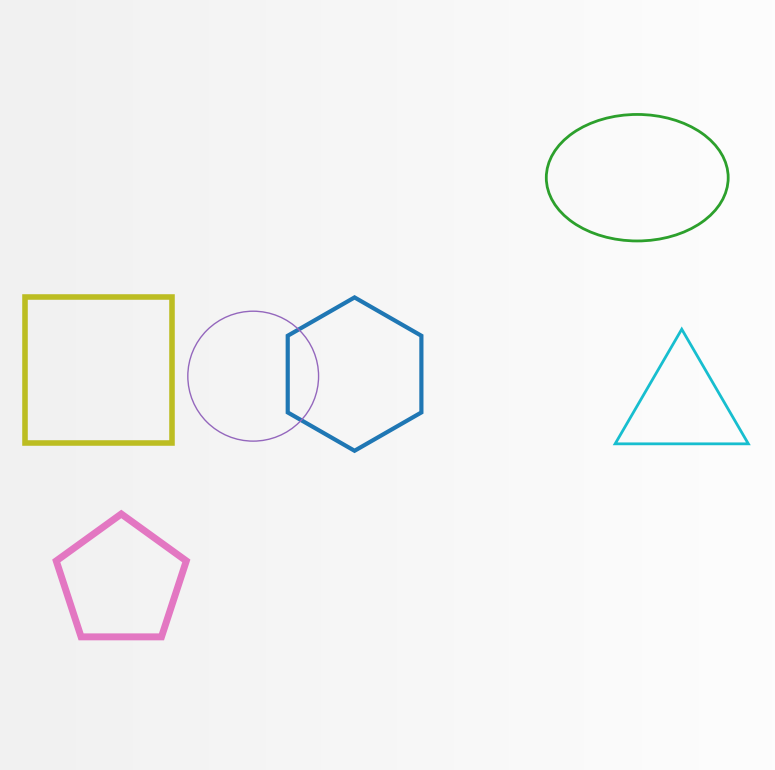[{"shape": "hexagon", "thickness": 1.5, "radius": 0.5, "center": [0.457, 0.514]}, {"shape": "oval", "thickness": 1, "radius": 0.59, "center": [0.822, 0.769]}, {"shape": "circle", "thickness": 0.5, "radius": 0.42, "center": [0.327, 0.511]}, {"shape": "pentagon", "thickness": 2.5, "radius": 0.44, "center": [0.157, 0.244]}, {"shape": "square", "thickness": 2, "radius": 0.47, "center": [0.127, 0.52]}, {"shape": "triangle", "thickness": 1, "radius": 0.5, "center": [0.88, 0.473]}]